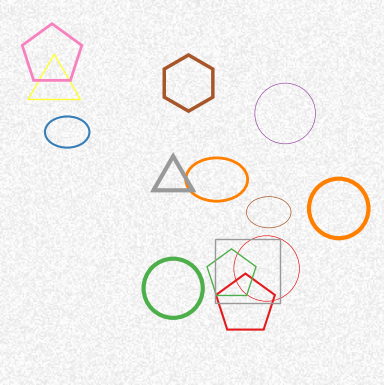[{"shape": "pentagon", "thickness": 1.5, "radius": 0.4, "center": [0.638, 0.209]}, {"shape": "circle", "thickness": 0.5, "radius": 0.43, "center": [0.693, 0.303]}, {"shape": "oval", "thickness": 1.5, "radius": 0.29, "center": [0.175, 0.657]}, {"shape": "pentagon", "thickness": 1, "radius": 0.33, "center": [0.601, 0.287]}, {"shape": "circle", "thickness": 3, "radius": 0.38, "center": [0.45, 0.251]}, {"shape": "circle", "thickness": 0.5, "radius": 0.39, "center": [0.741, 0.705]}, {"shape": "oval", "thickness": 2, "radius": 0.4, "center": [0.563, 0.534]}, {"shape": "circle", "thickness": 3, "radius": 0.39, "center": [0.88, 0.459]}, {"shape": "triangle", "thickness": 1, "radius": 0.39, "center": [0.141, 0.781]}, {"shape": "hexagon", "thickness": 2.5, "radius": 0.36, "center": [0.49, 0.784]}, {"shape": "oval", "thickness": 0.5, "radius": 0.29, "center": [0.698, 0.449]}, {"shape": "pentagon", "thickness": 2, "radius": 0.41, "center": [0.135, 0.857]}, {"shape": "triangle", "thickness": 3, "radius": 0.3, "center": [0.45, 0.535]}, {"shape": "square", "thickness": 1, "radius": 0.42, "center": [0.643, 0.296]}]